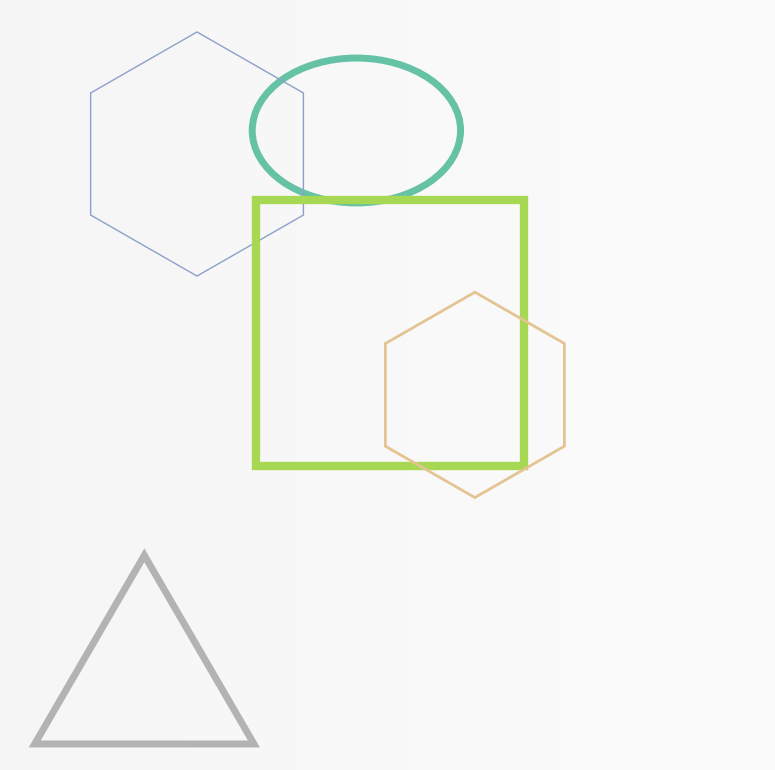[{"shape": "oval", "thickness": 2.5, "radius": 0.67, "center": [0.46, 0.831]}, {"shape": "hexagon", "thickness": 0.5, "radius": 0.79, "center": [0.254, 0.8]}, {"shape": "square", "thickness": 3, "radius": 0.86, "center": [0.503, 0.567]}, {"shape": "hexagon", "thickness": 1, "radius": 0.67, "center": [0.613, 0.487]}, {"shape": "triangle", "thickness": 2.5, "radius": 0.82, "center": [0.186, 0.115]}]